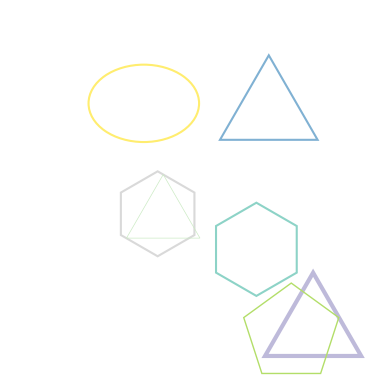[{"shape": "hexagon", "thickness": 1.5, "radius": 0.61, "center": [0.666, 0.352]}, {"shape": "triangle", "thickness": 3, "radius": 0.72, "center": [0.813, 0.147]}, {"shape": "triangle", "thickness": 1.5, "radius": 0.73, "center": [0.698, 0.71]}, {"shape": "pentagon", "thickness": 1, "radius": 0.65, "center": [0.757, 0.135]}, {"shape": "hexagon", "thickness": 1.5, "radius": 0.55, "center": [0.409, 0.445]}, {"shape": "triangle", "thickness": 0.5, "radius": 0.55, "center": [0.424, 0.437]}, {"shape": "oval", "thickness": 1.5, "radius": 0.72, "center": [0.374, 0.732]}]